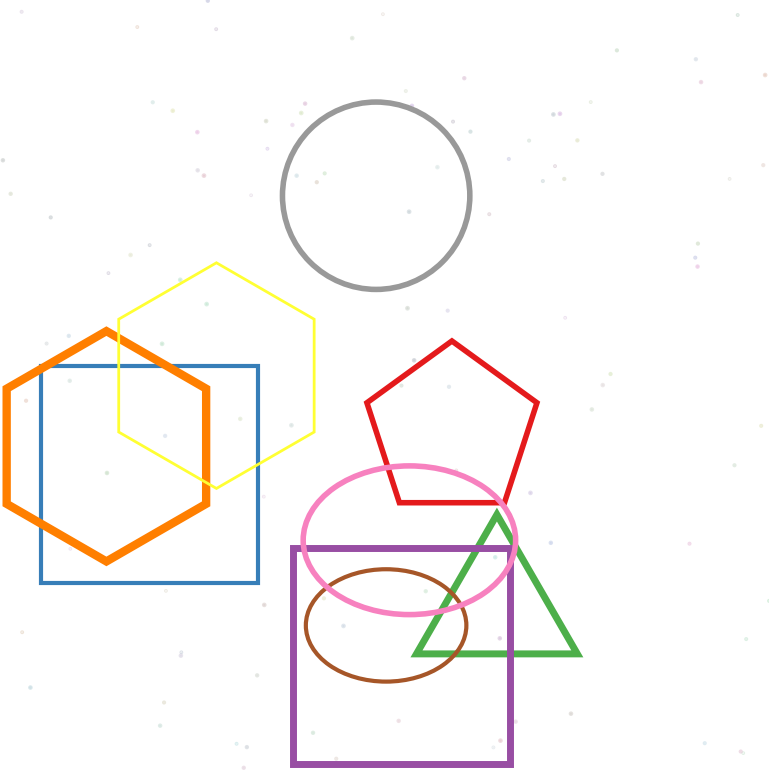[{"shape": "pentagon", "thickness": 2, "radius": 0.58, "center": [0.587, 0.441]}, {"shape": "square", "thickness": 1.5, "radius": 0.7, "center": [0.194, 0.384]}, {"shape": "triangle", "thickness": 2.5, "radius": 0.6, "center": [0.645, 0.211]}, {"shape": "square", "thickness": 2.5, "radius": 0.7, "center": [0.521, 0.148]}, {"shape": "hexagon", "thickness": 3, "radius": 0.75, "center": [0.138, 0.42]}, {"shape": "hexagon", "thickness": 1, "radius": 0.73, "center": [0.281, 0.512]}, {"shape": "oval", "thickness": 1.5, "radius": 0.52, "center": [0.501, 0.188]}, {"shape": "oval", "thickness": 2, "radius": 0.69, "center": [0.532, 0.298]}, {"shape": "circle", "thickness": 2, "radius": 0.61, "center": [0.489, 0.746]}]